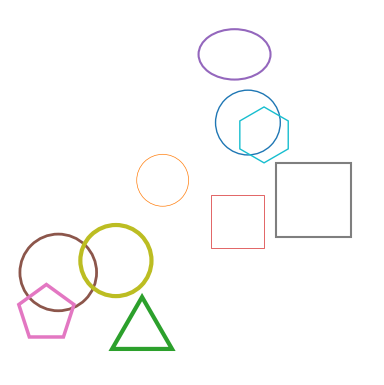[{"shape": "circle", "thickness": 1, "radius": 0.42, "center": [0.644, 0.682]}, {"shape": "circle", "thickness": 0.5, "radius": 0.34, "center": [0.423, 0.532]}, {"shape": "triangle", "thickness": 3, "radius": 0.45, "center": [0.369, 0.139]}, {"shape": "square", "thickness": 0.5, "radius": 0.35, "center": [0.616, 0.426]}, {"shape": "oval", "thickness": 1.5, "radius": 0.47, "center": [0.609, 0.859]}, {"shape": "circle", "thickness": 2, "radius": 0.5, "center": [0.151, 0.292]}, {"shape": "pentagon", "thickness": 2.5, "radius": 0.38, "center": [0.12, 0.186]}, {"shape": "square", "thickness": 1.5, "radius": 0.48, "center": [0.814, 0.48]}, {"shape": "circle", "thickness": 3, "radius": 0.46, "center": [0.301, 0.323]}, {"shape": "hexagon", "thickness": 1, "radius": 0.36, "center": [0.686, 0.65]}]